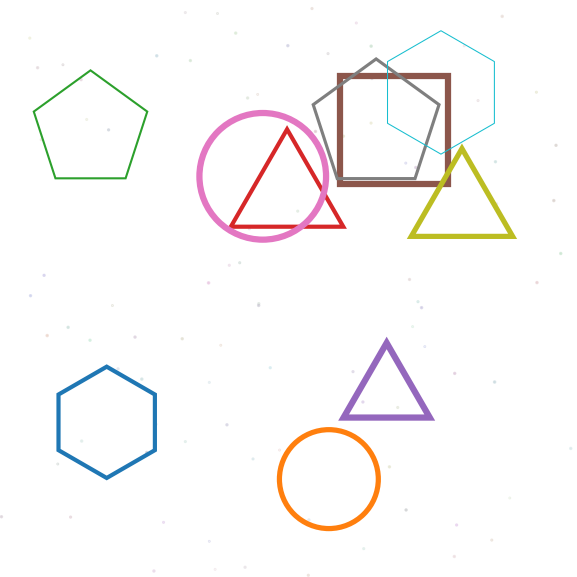[{"shape": "hexagon", "thickness": 2, "radius": 0.48, "center": [0.185, 0.268]}, {"shape": "circle", "thickness": 2.5, "radius": 0.43, "center": [0.569, 0.169]}, {"shape": "pentagon", "thickness": 1, "radius": 0.52, "center": [0.157, 0.774]}, {"shape": "triangle", "thickness": 2, "radius": 0.56, "center": [0.497, 0.663]}, {"shape": "triangle", "thickness": 3, "radius": 0.43, "center": [0.67, 0.319]}, {"shape": "square", "thickness": 3, "radius": 0.47, "center": [0.683, 0.774]}, {"shape": "circle", "thickness": 3, "radius": 0.55, "center": [0.455, 0.694]}, {"shape": "pentagon", "thickness": 1.5, "radius": 0.57, "center": [0.651, 0.783]}, {"shape": "triangle", "thickness": 2.5, "radius": 0.51, "center": [0.8, 0.64]}, {"shape": "hexagon", "thickness": 0.5, "radius": 0.53, "center": [0.764, 0.839]}]